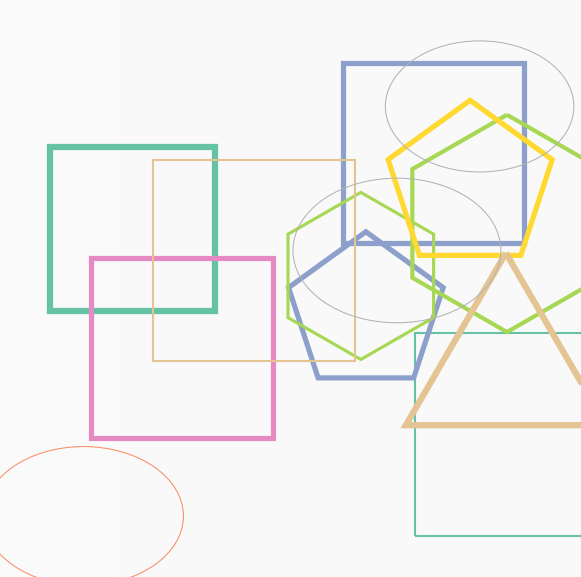[{"shape": "square", "thickness": 1, "radius": 0.88, "center": [0.89, 0.247]}, {"shape": "square", "thickness": 3, "radius": 0.71, "center": [0.228, 0.603]}, {"shape": "oval", "thickness": 0.5, "radius": 0.86, "center": [0.144, 0.106]}, {"shape": "square", "thickness": 2.5, "radius": 0.78, "center": [0.746, 0.734]}, {"shape": "pentagon", "thickness": 2.5, "radius": 0.7, "center": [0.629, 0.458]}, {"shape": "square", "thickness": 2.5, "radius": 0.78, "center": [0.313, 0.397]}, {"shape": "hexagon", "thickness": 2, "radius": 0.94, "center": [0.872, 0.612]}, {"shape": "hexagon", "thickness": 1.5, "radius": 0.72, "center": [0.621, 0.521]}, {"shape": "pentagon", "thickness": 2.5, "radius": 0.74, "center": [0.809, 0.677]}, {"shape": "square", "thickness": 1, "radius": 0.87, "center": [0.437, 0.548]}, {"shape": "triangle", "thickness": 3, "radius": 0.99, "center": [0.87, 0.362]}, {"shape": "oval", "thickness": 0.5, "radius": 0.89, "center": [0.683, 0.565]}, {"shape": "oval", "thickness": 0.5, "radius": 0.81, "center": [0.825, 0.815]}]